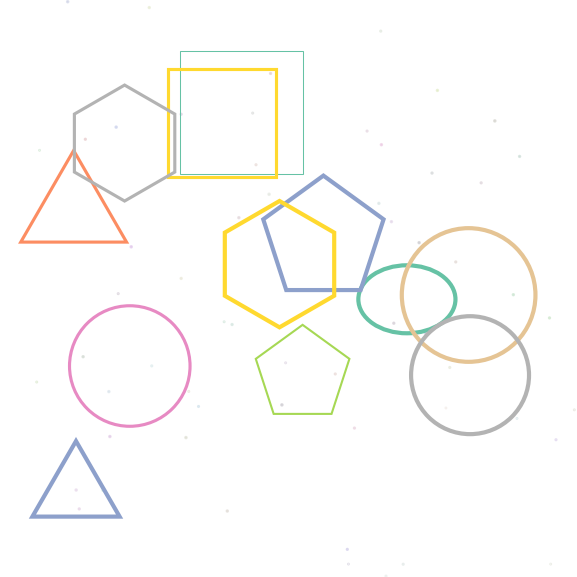[{"shape": "square", "thickness": 0.5, "radius": 0.53, "center": [0.418, 0.804]}, {"shape": "oval", "thickness": 2, "radius": 0.42, "center": [0.705, 0.481]}, {"shape": "triangle", "thickness": 1.5, "radius": 0.53, "center": [0.128, 0.633]}, {"shape": "triangle", "thickness": 2, "radius": 0.44, "center": [0.132, 0.148]}, {"shape": "pentagon", "thickness": 2, "radius": 0.55, "center": [0.56, 0.585]}, {"shape": "circle", "thickness": 1.5, "radius": 0.52, "center": [0.225, 0.365]}, {"shape": "pentagon", "thickness": 1, "radius": 0.43, "center": [0.524, 0.351]}, {"shape": "hexagon", "thickness": 2, "radius": 0.55, "center": [0.484, 0.542]}, {"shape": "square", "thickness": 1.5, "radius": 0.47, "center": [0.384, 0.785]}, {"shape": "circle", "thickness": 2, "radius": 0.58, "center": [0.811, 0.488]}, {"shape": "circle", "thickness": 2, "radius": 0.51, "center": [0.814, 0.349]}, {"shape": "hexagon", "thickness": 1.5, "radius": 0.5, "center": [0.216, 0.751]}]